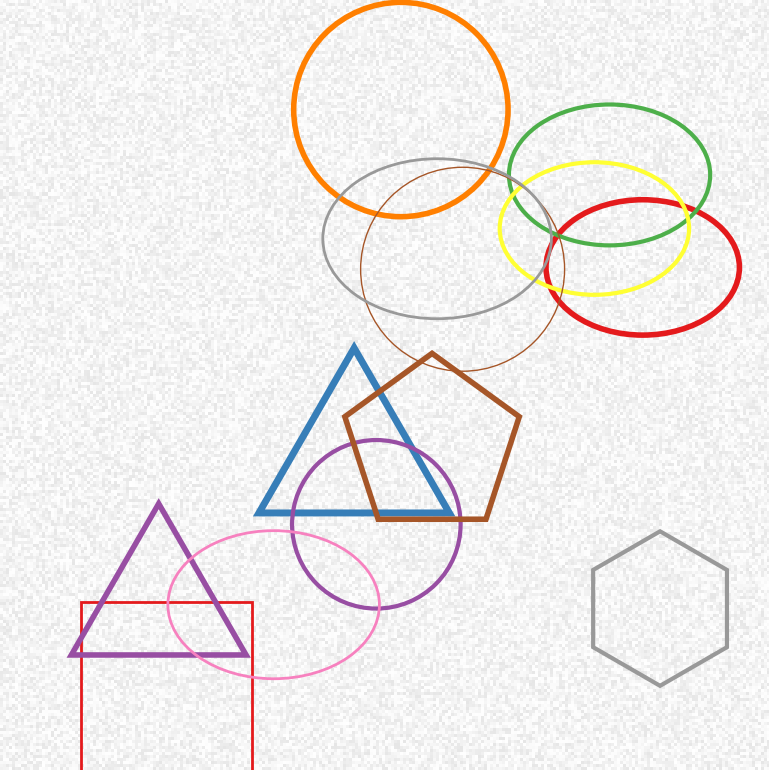[{"shape": "square", "thickness": 1, "radius": 0.56, "center": [0.216, 0.107]}, {"shape": "oval", "thickness": 2, "radius": 0.63, "center": [0.835, 0.653]}, {"shape": "triangle", "thickness": 2.5, "radius": 0.71, "center": [0.46, 0.405]}, {"shape": "oval", "thickness": 1.5, "radius": 0.65, "center": [0.792, 0.773]}, {"shape": "circle", "thickness": 1.5, "radius": 0.55, "center": [0.489, 0.319]}, {"shape": "triangle", "thickness": 2, "radius": 0.65, "center": [0.206, 0.215]}, {"shape": "circle", "thickness": 2, "radius": 0.7, "center": [0.521, 0.858]}, {"shape": "oval", "thickness": 1.5, "radius": 0.61, "center": [0.772, 0.703]}, {"shape": "circle", "thickness": 0.5, "radius": 0.66, "center": [0.601, 0.65]}, {"shape": "pentagon", "thickness": 2, "radius": 0.6, "center": [0.561, 0.422]}, {"shape": "oval", "thickness": 1, "radius": 0.69, "center": [0.355, 0.215]}, {"shape": "oval", "thickness": 1, "radius": 0.74, "center": [0.568, 0.69]}, {"shape": "hexagon", "thickness": 1.5, "radius": 0.5, "center": [0.857, 0.21]}]